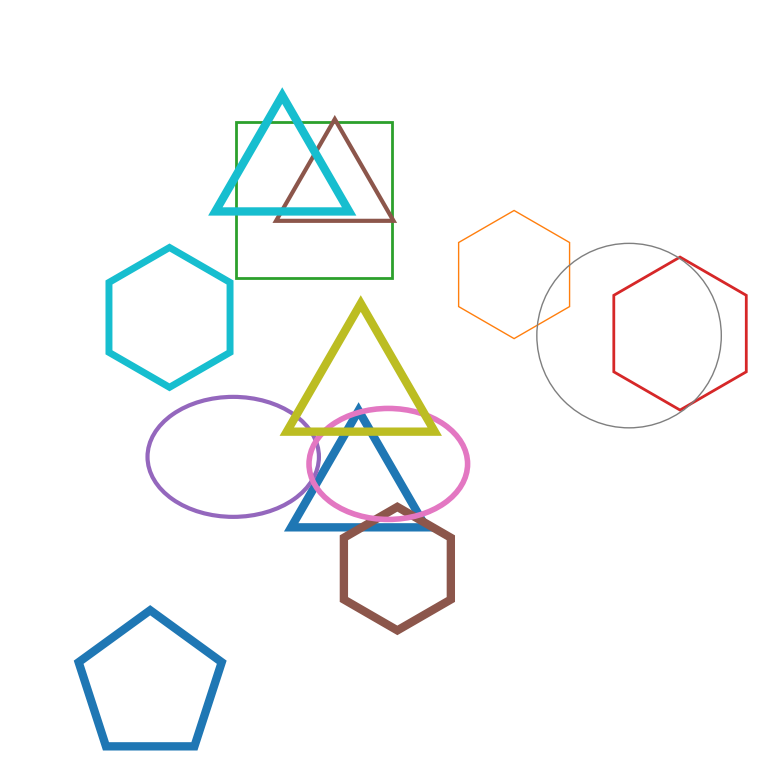[{"shape": "triangle", "thickness": 3, "radius": 0.51, "center": [0.466, 0.366]}, {"shape": "pentagon", "thickness": 3, "radius": 0.49, "center": [0.195, 0.11]}, {"shape": "hexagon", "thickness": 0.5, "radius": 0.42, "center": [0.668, 0.643]}, {"shape": "square", "thickness": 1, "radius": 0.5, "center": [0.408, 0.74]}, {"shape": "hexagon", "thickness": 1, "radius": 0.5, "center": [0.883, 0.567]}, {"shape": "oval", "thickness": 1.5, "radius": 0.56, "center": [0.303, 0.407]}, {"shape": "hexagon", "thickness": 3, "radius": 0.4, "center": [0.516, 0.262]}, {"shape": "triangle", "thickness": 1.5, "radius": 0.44, "center": [0.435, 0.757]}, {"shape": "oval", "thickness": 2, "radius": 0.51, "center": [0.504, 0.397]}, {"shape": "circle", "thickness": 0.5, "radius": 0.6, "center": [0.817, 0.564]}, {"shape": "triangle", "thickness": 3, "radius": 0.55, "center": [0.469, 0.495]}, {"shape": "hexagon", "thickness": 2.5, "radius": 0.45, "center": [0.22, 0.588]}, {"shape": "triangle", "thickness": 3, "radius": 0.5, "center": [0.367, 0.776]}]